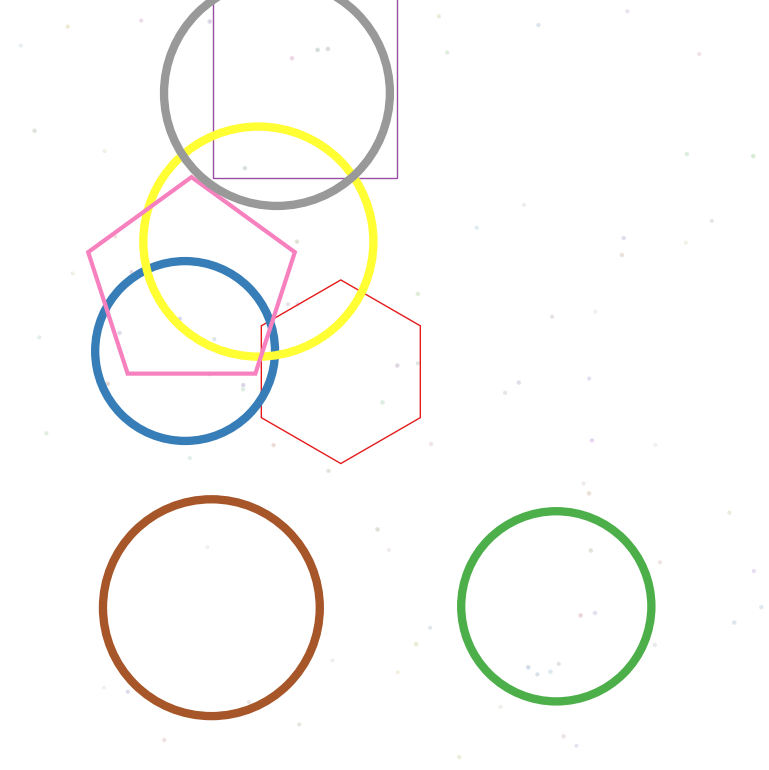[{"shape": "hexagon", "thickness": 0.5, "radius": 0.6, "center": [0.443, 0.517]}, {"shape": "circle", "thickness": 3, "radius": 0.58, "center": [0.24, 0.544]}, {"shape": "circle", "thickness": 3, "radius": 0.62, "center": [0.722, 0.213]}, {"shape": "square", "thickness": 0.5, "radius": 0.6, "center": [0.396, 0.889]}, {"shape": "circle", "thickness": 3, "radius": 0.75, "center": [0.336, 0.686]}, {"shape": "circle", "thickness": 3, "radius": 0.7, "center": [0.275, 0.211]}, {"shape": "pentagon", "thickness": 1.5, "radius": 0.71, "center": [0.249, 0.629]}, {"shape": "circle", "thickness": 3, "radius": 0.73, "center": [0.36, 0.879]}]